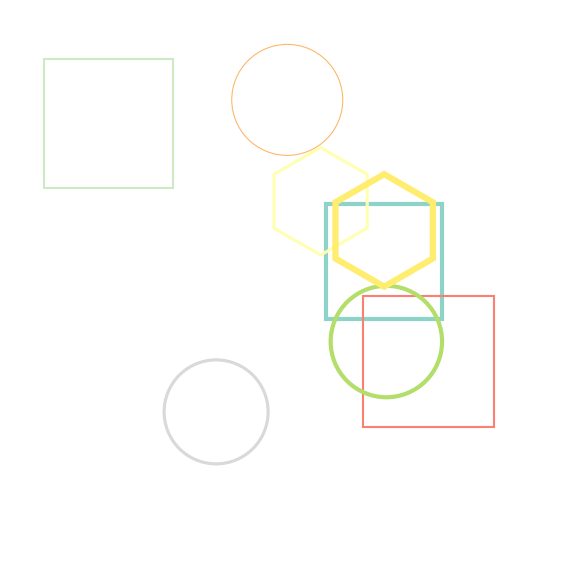[{"shape": "square", "thickness": 2, "radius": 0.5, "center": [0.665, 0.546]}, {"shape": "hexagon", "thickness": 1.5, "radius": 0.47, "center": [0.555, 0.651]}, {"shape": "square", "thickness": 1, "radius": 0.57, "center": [0.742, 0.374]}, {"shape": "circle", "thickness": 0.5, "radius": 0.48, "center": [0.497, 0.826]}, {"shape": "circle", "thickness": 2, "radius": 0.48, "center": [0.669, 0.408]}, {"shape": "circle", "thickness": 1.5, "radius": 0.45, "center": [0.374, 0.286]}, {"shape": "square", "thickness": 1, "radius": 0.56, "center": [0.188, 0.785]}, {"shape": "hexagon", "thickness": 3, "radius": 0.49, "center": [0.665, 0.6]}]